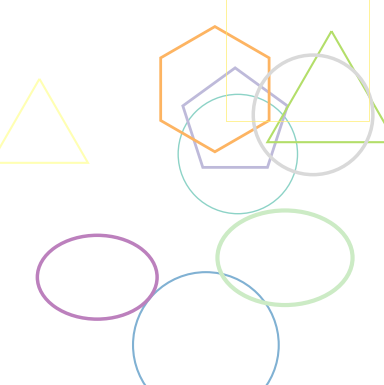[{"shape": "circle", "thickness": 1, "radius": 0.78, "center": [0.618, 0.6]}, {"shape": "triangle", "thickness": 1.5, "radius": 0.73, "center": [0.102, 0.65]}, {"shape": "pentagon", "thickness": 2, "radius": 0.71, "center": [0.611, 0.681]}, {"shape": "circle", "thickness": 1.5, "radius": 0.95, "center": [0.535, 0.104]}, {"shape": "hexagon", "thickness": 2, "radius": 0.81, "center": [0.558, 0.768]}, {"shape": "triangle", "thickness": 1.5, "radius": 0.96, "center": [0.861, 0.727]}, {"shape": "circle", "thickness": 2.5, "radius": 0.78, "center": [0.813, 0.702]}, {"shape": "oval", "thickness": 2.5, "radius": 0.78, "center": [0.253, 0.28]}, {"shape": "oval", "thickness": 3, "radius": 0.88, "center": [0.74, 0.33]}, {"shape": "square", "thickness": 0.5, "radius": 0.93, "center": [0.772, 0.872]}]